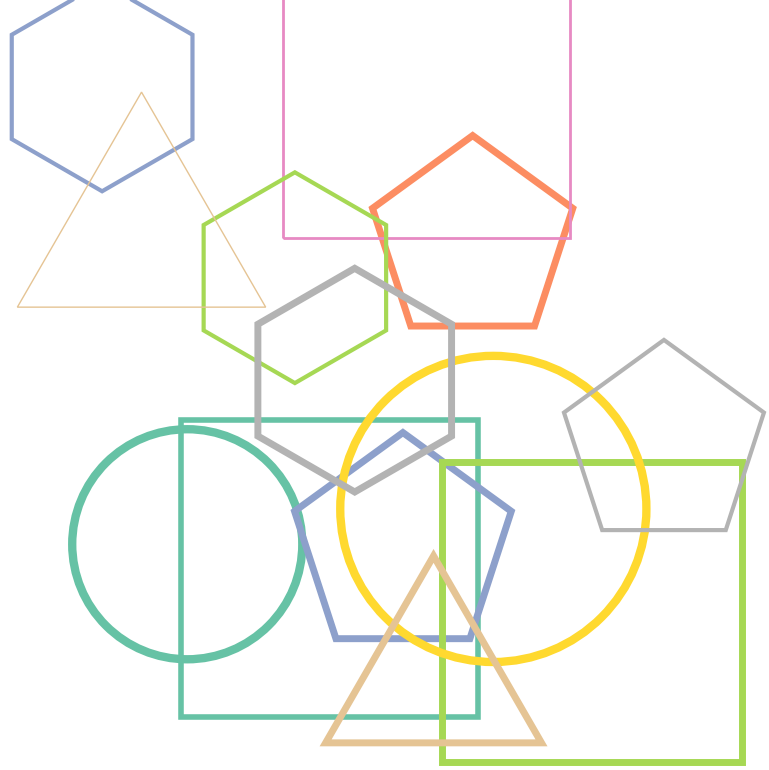[{"shape": "circle", "thickness": 3, "radius": 0.75, "center": [0.243, 0.293]}, {"shape": "square", "thickness": 2, "radius": 0.96, "center": [0.428, 0.262]}, {"shape": "pentagon", "thickness": 2.5, "radius": 0.68, "center": [0.614, 0.687]}, {"shape": "hexagon", "thickness": 1.5, "radius": 0.68, "center": [0.133, 0.887]}, {"shape": "pentagon", "thickness": 2.5, "radius": 0.74, "center": [0.523, 0.29]}, {"shape": "square", "thickness": 1, "radius": 0.93, "center": [0.554, 0.878]}, {"shape": "hexagon", "thickness": 1.5, "radius": 0.68, "center": [0.383, 0.639]}, {"shape": "square", "thickness": 2.5, "radius": 0.97, "center": [0.769, 0.205]}, {"shape": "circle", "thickness": 3, "radius": 0.99, "center": [0.641, 0.339]}, {"shape": "triangle", "thickness": 0.5, "radius": 0.93, "center": [0.184, 0.694]}, {"shape": "triangle", "thickness": 2.5, "radius": 0.81, "center": [0.563, 0.116]}, {"shape": "hexagon", "thickness": 2.5, "radius": 0.73, "center": [0.461, 0.506]}, {"shape": "pentagon", "thickness": 1.5, "radius": 0.68, "center": [0.862, 0.422]}]